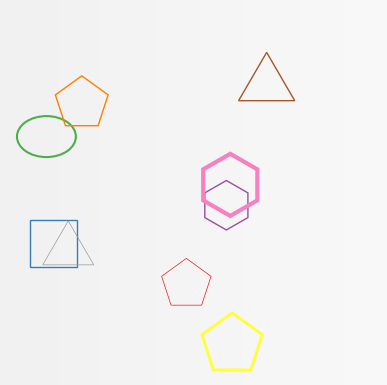[{"shape": "pentagon", "thickness": 0.5, "radius": 0.34, "center": [0.481, 0.262]}, {"shape": "square", "thickness": 1, "radius": 0.3, "center": [0.139, 0.367]}, {"shape": "oval", "thickness": 1.5, "radius": 0.38, "center": [0.12, 0.645]}, {"shape": "hexagon", "thickness": 1, "radius": 0.32, "center": [0.584, 0.467]}, {"shape": "pentagon", "thickness": 1, "radius": 0.36, "center": [0.211, 0.731]}, {"shape": "pentagon", "thickness": 2, "radius": 0.41, "center": [0.599, 0.105]}, {"shape": "triangle", "thickness": 1, "radius": 0.42, "center": [0.688, 0.78]}, {"shape": "hexagon", "thickness": 3, "radius": 0.4, "center": [0.594, 0.52]}, {"shape": "triangle", "thickness": 0.5, "radius": 0.38, "center": [0.176, 0.35]}]